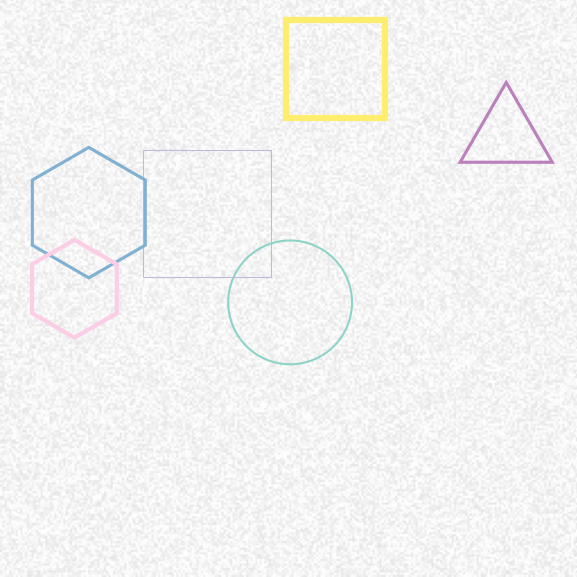[{"shape": "circle", "thickness": 1, "radius": 0.54, "center": [0.502, 0.476]}, {"shape": "square", "thickness": 0.5, "radius": 0.55, "center": [0.359, 0.629]}, {"shape": "hexagon", "thickness": 1.5, "radius": 0.56, "center": [0.154, 0.631]}, {"shape": "hexagon", "thickness": 2, "radius": 0.42, "center": [0.129, 0.499]}, {"shape": "triangle", "thickness": 1.5, "radius": 0.46, "center": [0.877, 0.764]}, {"shape": "square", "thickness": 3, "radius": 0.42, "center": [0.581, 0.88]}]